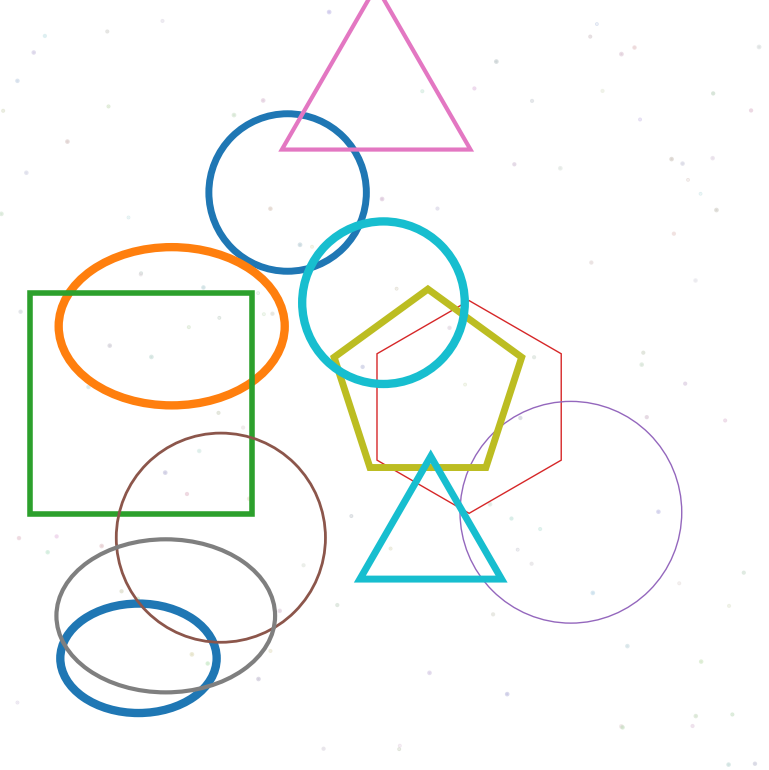[{"shape": "circle", "thickness": 2.5, "radius": 0.51, "center": [0.374, 0.75]}, {"shape": "oval", "thickness": 3, "radius": 0.51, "center": [0.18, 0.145]}, {"shape": "oval", "thickness": 3, "radius": 0.73, "center": [0.223, 0.576]}, {"shape": "square", "thickness": 2, "radius": 0.72, "center": [0.183, 0.476]}, {"shape": "hexagon", "thickness": 0.5, "radius": 0.69, "center": [0.609, 0.471]}, {"shape": "circle", "thickness": 0.5, "radius": 0.72, "center": [0.741, 0.335]}, {"shape": "circle", "thickness": 1, "radius": 0.68, "center": [0.287, 0.302]}, {"shape": "triangle", "thickness": 1.5, "radius": 0.71, "center": [0.489, 0.876]}, {"shape": "oval", "thickness": 1.5, "radius": 0.71, "center": [0.215, 0.2]}, {"shape": "pentagon", "thickness": 2.5, "radius": 0.64, "center": [0.556, 0.496]}, {"shape": "triangle", "thickness": 2.5, "radius": 0.53, "center": [0.559, 0.301]}, {"shape": "circle", "thickness": 3, "radius": 0.53, "center": [0.498, 0.607]}]